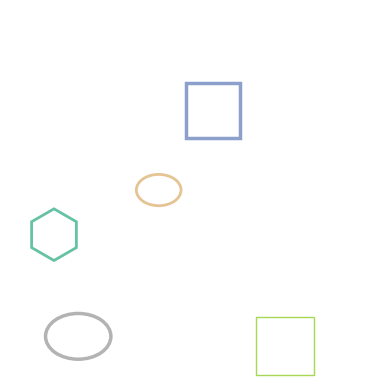[{"shape": "hexagon", "thickness": 2, "radius": 0.34, "center": [0.14, 0.39]}, {"shape": "square", "thickness": 2.5, "radius": 0.35, "center": [0.553, 0.714]}, {"shape": "square", "thickness": 1, "radius": 0.38, "center": [0.739, 0.1]}, {"shape": "oval", "thickness": 2, "radius": 0.29, "center": [0.412, 0.506]}, {"shape": "oval", "thickness": 2.5, "radius": 0.42, "center": [0.203, 0.126]}]